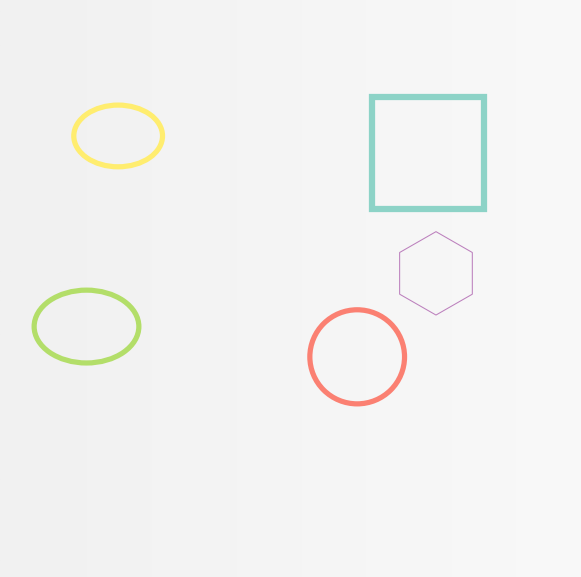[{"shape": "square", "thickness": 3, "radius": 0.48, "center": [0.736, 0.734]}, {"shape": "circle", "thickness": 2.5, "radius": 0.41, "center": [0.615, 0.381]}, {"shape": "oval", "thickness": 2.5, "radius": 0.45, "center": [0.149, 0.434]}, {"shape": "hexagon", "thickness": 0.5, "radius": 0.36, "center": [0.75, 0.526]}, {"shape": "oval", "thickness": 2.5, "radius": 0.38, "center": [0.203, 0.764]}]